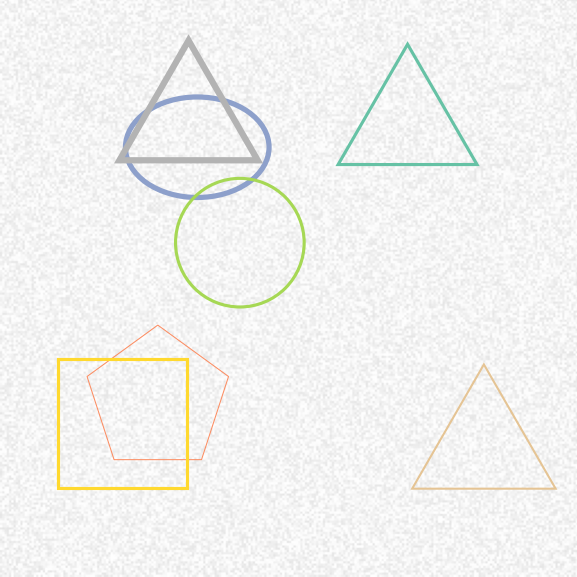[{"shape": "triangle", "thickness": 1.5, "radius": 0.69, "center": [0.706, 0.784]}, {"shape": "pentagon", "thickness": 0.5, "radius": 0.64, "center": [0.273, 0.307]}, {"shape": "oval", "thickness": 2.5, "radius": 0.62, "center": [0.342, 0.744]}, {"shape": "circle", "thickness": 1.5, "radius": 0.56, "center": [0.415, 0.579]}, {"shape": "square", "thickness": 1.5, "radius": 0.56, "center": [0.212, 0.266]}, {"shape": "triangle", "thickness": 1, "radius": 0.72, "center": [0.838, 0.225]}, {"shape": "triangle", "thickness": 3, "radius": 0.69, "center": [0.327, 0.791]}]